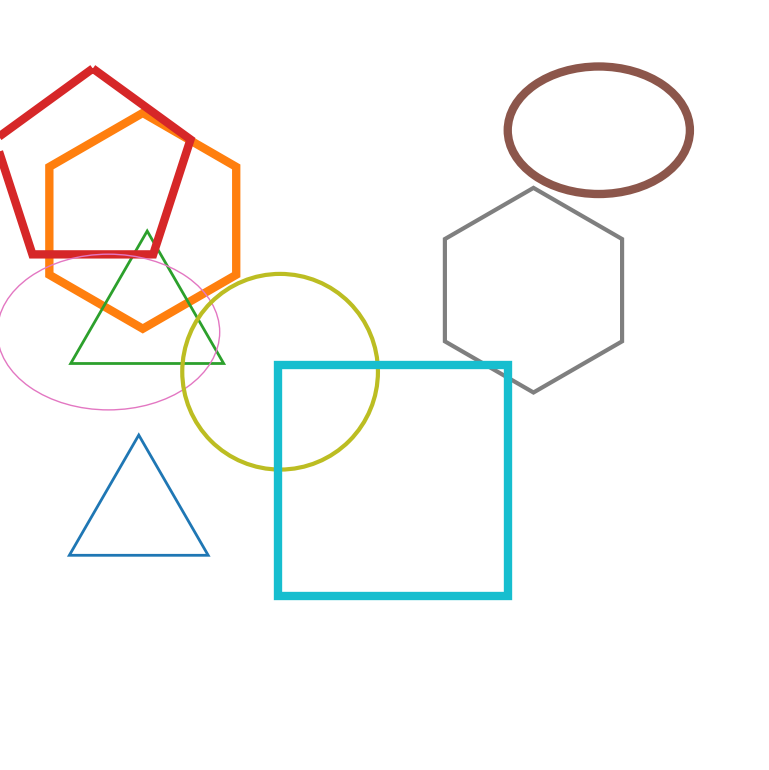[{"shape": "triangle", "thickness": 1, "radius": 0.52, "center": [0.18, 0.331]}, {"shape": "hexagon", "thickness": 3, "radius": 0.7, "center": [0.185, 0.713]}, {"shape": "triangle", "thickness": 1, "radius": 0.57, "center": [0.191, 0.585]}, {"shape": "pentagon", "thickness": 3, "radius": 0.67, "center": [0.121, 0.778]}, {"shape": "oval", "thickness": 3, "radius": 0.59, "center": [0.778, 0.831]}, {"shape": "oval", "thickness": 0.5, "radius": 0.72, "center": [0.141, 0.569]}, {"shape": "hexagon", "thickness": 1.5, "radius": 0.66, "center": [0.693, 0.623]}, {"shape": "circle", "thickness": 1.5, "radius": 0.64, "center": [0.364, 0.517]}, {"shape": "square", "thickness": 3, "radius": 0.75, "center": [0.511, 0.376]}]